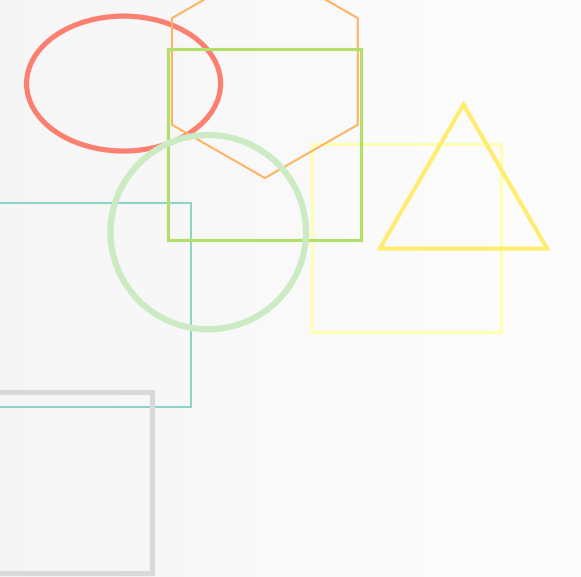[{"shape": "square", "thickness": 1, "radius": 0.88, "center": [0.153, 0.471]}, {"shape": "square", "thickness": 1.5, "radius": 0.81, "center": [0.7, 0.587]}, {"shape": "oval", "thickness": 2.5, "radius": 0.83, "center": [0.213, 0.854]}, {"shape": "hexagon", "thickness": 1, "radius": 0.92, "center": [0.456, 0.875]}, {"shape": "square", "thickness": 1.5, "radius": 0.83, "center": [0.455, 0.749]}, {"shape": "square", "thickness": 2.5, "radius": 0.78, "center": [0.105, 0.163]}, {"shape": "circle", "thickness": 3, "radius": 0.84, "center": [0.358, 0.597]}, {"shape": "triangle", "thickness": 2, "radius": 0.83, "center": [0.797, 0.652]}]